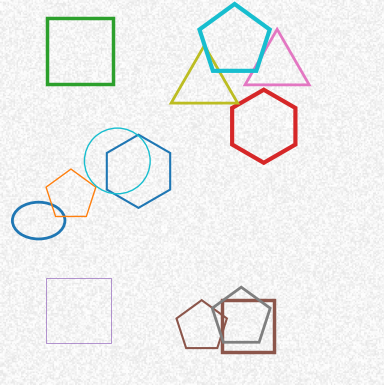[{"shape": "hexagon", "thickness": 1.5, "radius": 0.48, "center": [0.36, 0.555]}, {"shape": "oval", "thickness": 2, "radius": 0.34, "center": [0.1, 0.427]}, {"shape": "pentagon", "thickness": 1, "radius": 0.34, "center": [0.184, 0.493]}, {"shape": "square", "thickness": 2.5, "radius": 0.43, "center": [0.208, 0.868]}, {"shape": "hexagon", "thickness": 3, "radius": 0.47, "center": [0.685, 0.672]}, {"shape": "square", "thickness": 0.5, "radius": 0.42, "center": [0.203, 0.194]}, {"shape": "pentagon", "thickness": 1.5, "radius": 0.34, "center": [0.524, 0.152]}, {"shape": "square", "thickness": 2.5, "radius": 0.34, "center": [0.644, 0.154]}, {"shape": "triangle", "thickness": 2, "radius": 0.48, "center": [0.72, 0.828]}, {"shape": "pentagon", "thickness": 2, "radius": 0.4, "center": [0.627, 0.175]}, {"shape": "triangle", "thickness": 2, "radius": 0.5, "center": [0.531, 0.782]}, {"shape": "pentagon", "thickness": 3, "radius": 0.48, "center": [0.609, 0.894]}, {"shape": "circle", "thickness": 1, "radius": 0.43, "center": [0.305, 0.582]}]